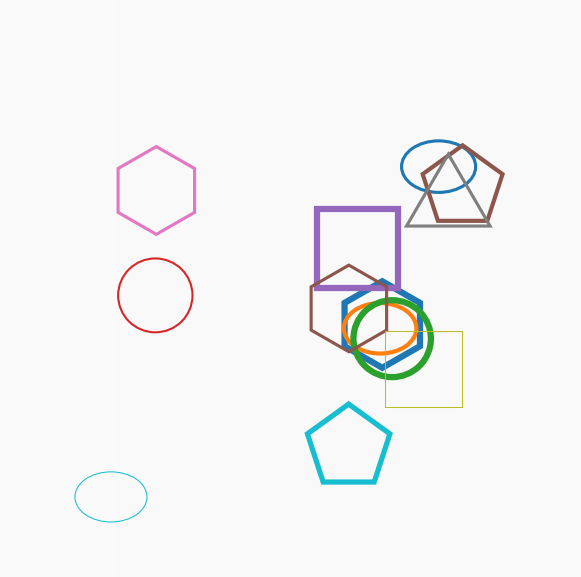[{"shape": "hexagon", "thickness": 3, "radius": 0.37, "center": [0.658, 0.437]}, {"shape": "oval", "thickness": 1.5, "radius": 0.32, "center": [0.755, 0.711]}, {"shape": "oval", "thickness": 2, "radius": 0.31, "center": [0.654, 0.431]}, {"shape": "circle", "thickness": 3, "radius": 0.33, "center": [0.675, 0.413]}, {"shape": "circle", "thickness": 1, "radius": 0.32, "center": [0.267, 0.488]}, {"shape": "square", "thickness": 3, "radius": 0.34, "center": [0.615, 0.569]}, {"shape": "pentagon", "thickness": 2, "radius": 0.36, "center": [0.796, 0.675]}, {"shape": "hexagon", "thickness": 1.5, "radius": 0.37, "center": [0.6, 0.465]}, {"shape": "hexagon", "thickness": 1.5, "radius": 0.38, "center": [0.269, 0.669]}, {"shape": "triangle", "thickness": 1.5, "radius": 0.42, "center": [0.771, 0.649]}, {"shape": "square", "thickness": 0.5, "radius": 0.33, "center": [0.729, 0.36]}, {"shape": "pentagon", "thickness": 2.5, "radius": 0.37, "center": [0.6, 0.225]}, {"shape": "oval", "thickness": 0.5, "radius": 0.31, "center": [0.191, 0.139]}]